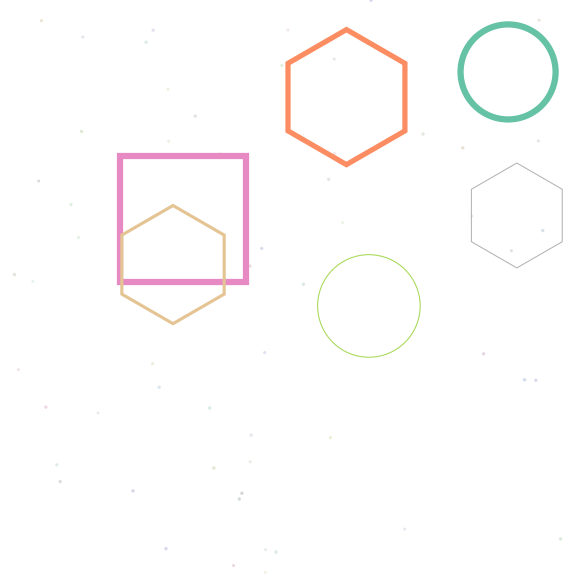[{"shape": "circle", "thickness": 3, "radius": 0.41, "center": [0.88, 0.875]}, {"shape": "hexagon", "thickness": 2.5, "radius": 0.58, "center": [0.6, 0.831]}, {"shape": "square", "thickness": 3, "radius": 0.54, "center": [0.317, 0.62]}, {"shape": "circle", "thickness": 0.5, "radius": 0.44, "center": [0.639, 0.469]}, {"shape": "hexagon", "thickness": 1.5, "radius": 0.51, "center": [0.3, 0.541]}, {"shape": "hexagon", "thickness": 0.5, "radius": 0.45, "center": [0.895, 0.626]}]